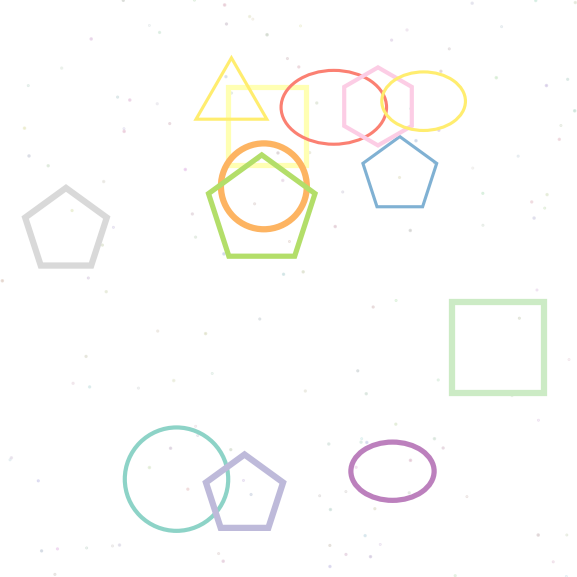[{"shape": "circle", "thickness": 2, "radius": 0.45, "center": [0.306, 0.169]}, {"shape": "square", "thickness": 2.5, "radius": 0.34, "center": [0.462, 0.781]}, {"shape": "pentagon", "thickness": 3, "radius": 0.35, "center": [0.423, 0.142]}, {"shape": "oval", "thickness": 1.5, "radius": 0.46, "center": [0.578, 0.813]}, {"shape": "pentagon", "thickness": 1.5, "radius": 0.34, "center": [0.692, 0.695]}, {"shape": "circle", "thickness": 3, "radius": 0.37, "center": [0.457, 0.676]}, {"shape": "pentagon", "thickness": 2.5, "radius": 0.48, "center": [0.453, 0.634]}, {"shape": "hexagon", "thickness": 2, "radius": 0.34, "center": [0.655, 0.815]}, {"shape": "pentagon", "thickness": 3, "radius": 0.37, "center": [0.114, 0.599]}, {"shape": "oval", "thickness": 2.5, "radius": 0.36, "center": [0.68, 0.183]}, {"shape": "square", "thickness": 3, "radius": 0.4, "center": [0.863, 0.398]}, {"shape": "triangle", "thickness": 1.5, "radius": 0.35, "center": [0.401, 0.828]}, {"shape": "oval", "thickness": 1.5, "radius": 0.36, "center": [0.734, 0.824]}]